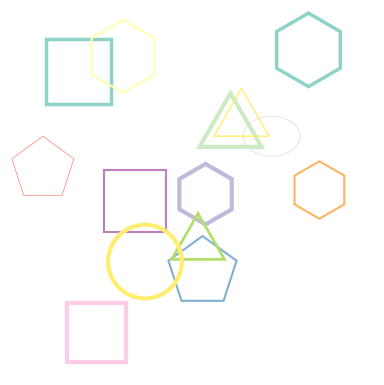[{"shape": "hexagon", "thickness": 2.5, "radius": 0.48, "center": [0.801, 0.87]}, {"shape": "square", "thickness": 2.5, "radius": 0.42, "center": [0.204, 0.814]}, {"shape": "hexagon", "thickness": 1.5, "radius": 0.47, "center": [0.32, 0.854]}, {"shape": "hexagon", "thickness": 3, "radius": 0.39, "center": [0.534, 0.496]}, {"shape": "pentagon", "thickness": 0.5, "radius": 0.42, "center": [0.111, 0.561]}, {"shape": "pentagon", "thickness": 1.5, "radius": 0.47, "center": [0.526, 0.294]}, {"shape": "hexagon", "thickness": 1.5, "radius": 0.37, "center": [0.83, 0.506]}, {"shape": "triangle", "thickness": 2, "radius": 0.4, "center": [0.514, 0.366]}, {"shape": "square", "thickness": 3, "radius": 0.39, "center": [0.25, 0.137]}, {"shape": "oval", "thickness": 0.5, "radius": 0.37, "center": [0.705, 0.646]}, {"shape": "square", "thickness": 1.5, "radius": 0.4, "center": [0.35, 0.478]}, {"shape": "triangle", "thickness": 3, "radius": 0.47, "center": [0.599, 0.665]}, {"shape": "triangle", "thickness": 1, "radius": 0.41, "center": [0.627, 0.688]}, {"shape": "circle", "thickness": 3, "radius": 0.48, "center": [0.377, 0.321]}]